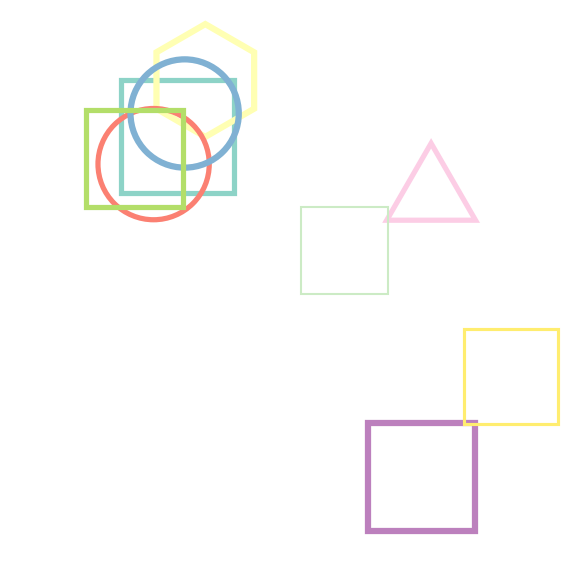[{"shape": "square", "thickness": 2.5, "radius": 0.49, "center": [0.308, 0.763]}, {"shape": "hexagon", "thickness": 3, "radius": 0.49, "center": [0.356, 0.86]}, {"shape": "circle", "thickness": 2.5, "radius": 0.48, "center": [0.266, 0.715]}, {"shape": "circle", "thickness": 3, "radius": 0.47, "center": [0.32, 0.803]}, {"shape": "square", "thickness": 2.5, "radius": 0.42, "center": [0.233, 0.725]}, {"shape": "triangle", "thickness": 2.5, "radius": 0.44, "center": [0.747, 0.662]}, {"shape": "square", "thickness": 3, "radius": 0.47, "center": [0.73, 0.172]}, {"shape": "square", "thickness": 1, "radius": 0.38, "center": [0.596, 0.566]}, {"shape": "square", "thickness": 1.5, "radius": 0.41, "center": [0.884, 0.347]}]